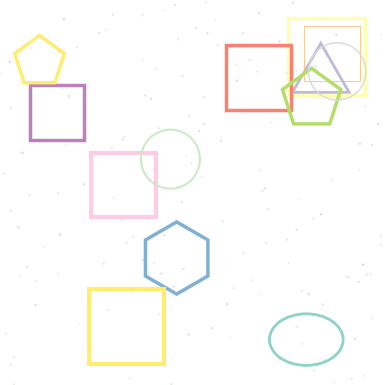[{"shape": "oval", "thickness": 2, "radius": 0.48, "center": [0.796, 0.118]}, {"shape": "square", "thickness": 2.5, "radius": 0.5, "center": [0.848, 0.853]}, {"shape": "triangle", "thickness": 2, "radius": 0.42, "center": [0.833, 0.803]}, {"shape": "square", "thickness": 2.5, "radius": 0.42, "center": [0.671, 0.799]}, {"shape": "hexagon", "thickness": 2.5, "radius": 0.47, "center": [0.459, 0.33]}, {"shape": "square", "thickness": 0.5, "radius": 0.36, "center": [0.862, 0.861]}, {"shape": "pentagon", "thickness": 2.5, "radius": 0.4, "center": [0.809, 0.743]}, {"shape": "square", "thickness": 3, "radius": 0.42, "center": [0.321, 0.519]}, {"shape": "circle", "thickness": 1, "radius": 0.37, "center": [0.876, 0.814]}, {"shape": "square", "thickness": 2.5, "radius": 0.35, "center": [0.148, 0.708]}, {"shape": "circle", "thickness": 1.5, "radius": 0.38, "center": [0.443, 0.587]}, {"shape": "pentagon", "thickness": 2.5, "radius": 0.34, "center": [0.103, 0.84]}, {"shape": "square", "thickness": 3, "radius": 0.49, "center": [0.329, 0.151]}]